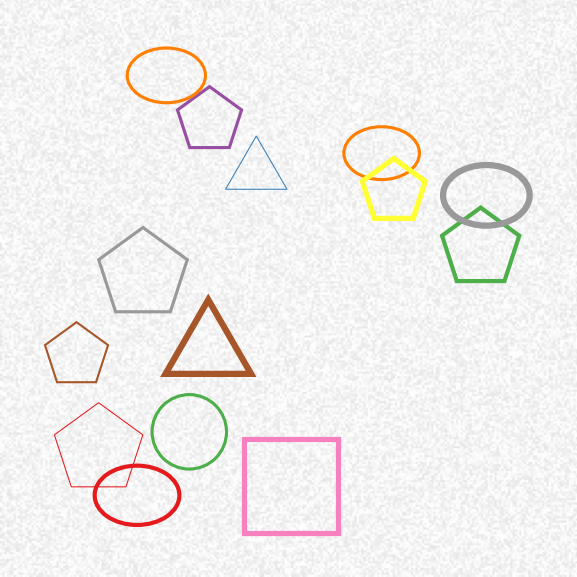[{"shape": "pentagon", "thickness": 0.5, "radius": 0.4, "center": [0.171, 0.221]}, {"shape": "oval", "thickness": 2, "radius": 0.37, "center": [0.237, 0.141]}, {"shape": "triangle", "thickness": 0.5, "radius": 0.31, "center": [0.444, 0.702]}, {"shape": "circle", "thickness": 1.5, "radius": 0.32, "center": [0.328, 0.251]}, {"shape": "pentagon", "thickness": 2, "radius": 0.35, "center": [0.832, 0.569]}, {"shape": "pentagon", "thickness": 1.5, "radius": 0.29, "center": [0.363, 0.791]}, {"shape": "oval", "thickness": 1.5, "radius": 0.34, "center": [0.288, 0.869]}, {"shape": "oval", "thickness": 1.5, "radius": 0.33, "center": [0.661, 0.734]}, {"shape": "pentagon", "thickness": 2.5, "radius": 0.29, "center": [0.682, 0.667]}, {"shape": "triangle", "thickness": 3, "radius": 0.43, "center": [0.361, 0.395]}, {"shape": "pentagon", "thickness": 1, "radius": 0.29, "center": [0.133, 0.384]}, {"shape": "square", "thickness": 2.5, "radius": 0.41, "center": [0.504, 0.157]}, {"shape": "pentagon", "thickness": 1.5, "radius": 0.4, "center": [0.248, 0.525]}, {"shape": "oval", "thickness": 3, "radius": 0.37, "center": [0.842, 0.661]}]